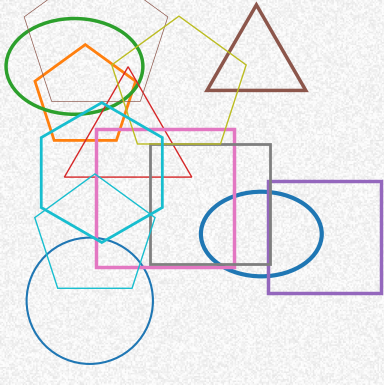[{"shape": "oval", "thickness": 3, "radius": 0.78, "center": [0.679, 0.392]}, {"shape": "circle", "thickness": 1.5, "radius": 0.82, "center": [0.233, 0.219]}, {"shape": "pentagon", "thickness": 2, "radius": 0.69, "center": [0.222, 0.747]}, {"shape": "oval", "thickness": 2.5, "radius": 0.89, "center": [0.193, 0.828]}, {"shape": "triangle", "thickness": 1, "radius": 0.96, "center": [0.333, 0.636]}, {"shape": "square", "thickness": 2.5, "radius": 0.73, "center": [0.843, 0.384]}, {"shape": "triangle", "thickness": 2.5, "radius": 0.74, "center": [0.666, 0.839]}, {"shape": "pentagon", "thickness": 0.5, "radius": 0.98, "center": [0.249, 0.895]}, {"shape": "square", "thickness": 2.5, "radius": 0.89, "center": [0.428, 0.486]}, {"shape": "square", "thickness": 2, "radius": 0.78, "center": [0.545, 0.471]}, {"shape": "pentagon", "thickness": 1, "radius": 0.92, "center": [0.465, 0.775]}, {"shape": "hexagon", "thickness": 2, "radius": 0.91, "center": [0.264, 0.552]}, {"shape": "pentagon", "thickness": 1, "radius": 0.82, "center": [0.246, 0.384]}]